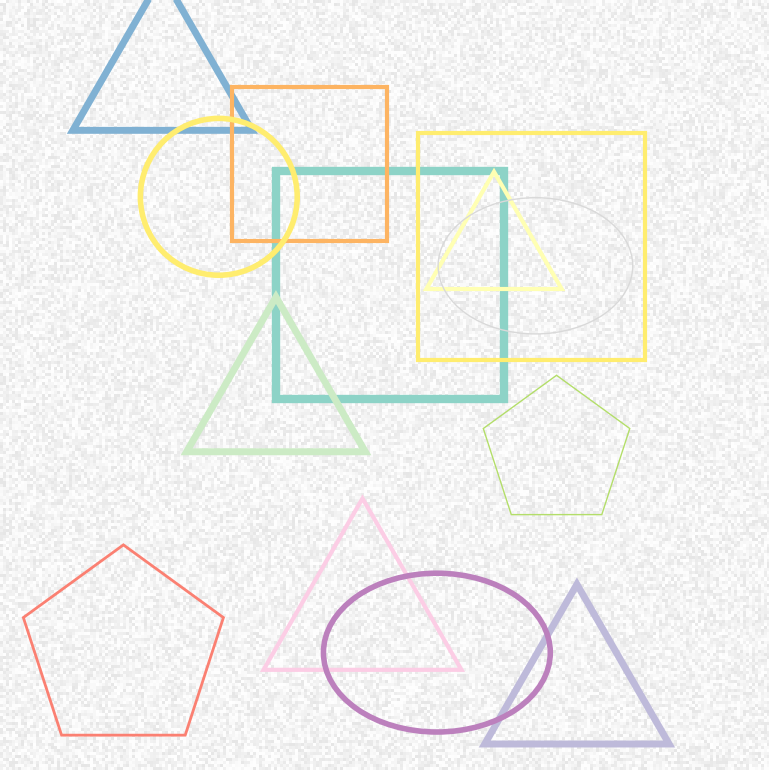[{"shape": "square", "thickness": 3, "radius": 0.74, "center": [0.506, 0.63]}, {"shape": "triangle", "thickness": 1.5, "radius": 0.51, "center": [0.642, 0.675]}, {"shape": "triangle", "thickness": 2.5, "radius": 0.69, "center": [0.749, 0.103]}, {"shape": "pentagon", "thickness": 1, "radius": 0.68, "center": [0.16, 0.156]}, {"shape": "triangle", "thickness": 2.5, "radius": 0.67, "center": [0.211, 0.898]}, {"shape": "square", "thickness": 1.5, "radius": 0.5, "center": [0.402, 0.787]}, {"shape": "pentagon", "thickness": 0.5, "radius": 0.5, "center": [0.723, 0.413]}, {"shape": "triangle", "thickness": 1.5, "radius": 0.74, "center": [0.471, 0.204]}, {"shape": "oval", "thickness": 0.5, "radius": 0.63, "center": [0.695, 0.655]}, {"shape": "oval", "thickness": 2, "radius": 0.74, "center": [0.567, 0.152]}, {"shape": "triangle", "thickness": 2.5, "radius": 0.67, "center": [0.358, 0.48]}, {"shape": "circle", "thickness": 2, "radius": 0.51, "center": [0.284, 0.744]}, {"shape": "square", "thickness": 1.5, "radius": 0.73, "center": [0.69, 0.68]}]